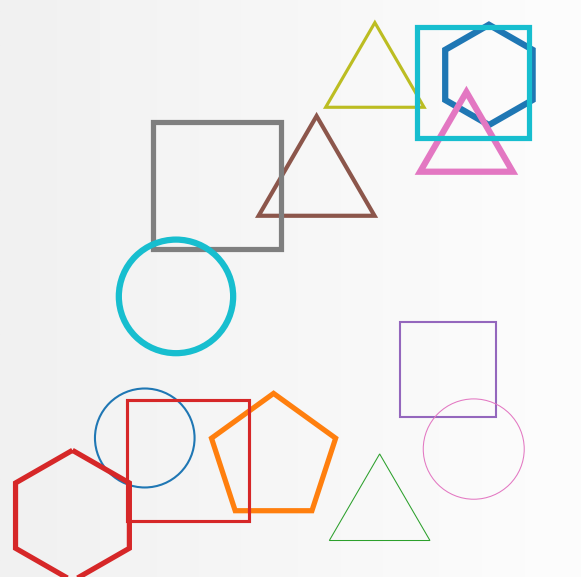[{"shape": "circle", "thickness": 1, "radius": 0.43, "center": [0.249, 0.241]}, {"shape": "hexagon", "thickness": 3, "radius": 0.43, "center": [0.841, 0.869]}, {"shape": "pentagon", "thickness": 2.5, "radius": 0.56, "center": [0.471, 0.206]}, {"shape": "triangle", "thickness": 0.5, "radius": 0.5, "center": [0.653, 0.113]}, {"shape": "hexagon", "thickness": 2.5, "radius": 0.57, "center": [0.125, 0.106]}, {"shape": "square", "thickness": 1.5, "radius": 0.52, "center": [0.324, 0.201]}, {"shape": "square", "thickness": 1, "radius": 0.41, "center": [0.771, 0.359]}, {"shape": "triangle", "thickness": 2, "radius": 0.58, "center": [0.545, 0.683]}, {"shape": "circle", "thickness": 0.5, "radius": 0.43, "center": [0.815, 0.222]}, {"shape": "triangle", "thickness": 3, "radius": 0.46, "center": [0.802, 0.748]}, {"shape": "square", "thickness": 2.5, "radius": 0.55, "center": [0.373, 0.678]}, {"shape": "triangle", "thickness": 1.5, "radius": 0.49, "center": [0.645, 0.862]}, {"shape": "square", "thickness": 2.5, "radius": 0.48, "center": [0.814, 0.857]}, {"shape": "circle", "thickness": 3, "radius": 0.49, "center": [0.303, 0.486]}]